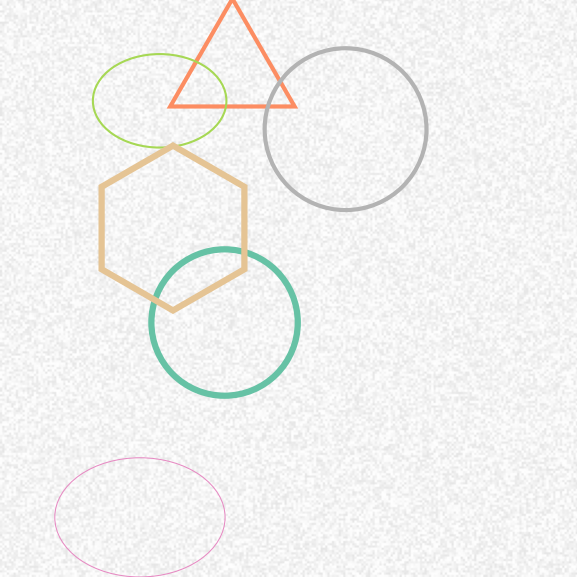[{"shape": "circle", "thickness": 3, "radius": 0.63, "center": [0.389, 0.441]}, {"shape": "triangle", "thickness": 2, "radius": 0.62, "center": [0.402, 0.877]}, {"shape": "oval", "thickness": 0.5, "radius": 0.74, "center": [0.242, 0.103]}, {"shape": "oval", "thickness": 1, "radius": 0.58, "center": [0.276, 0.825]}, {"shape": "hexagon", "thickness": 3, "radius": 0.71, "center": [0.3, 0.604]}, {"shape": "circle", "thickness": 2, "radius": 0.7, "center": [0.598, 0.775]}]